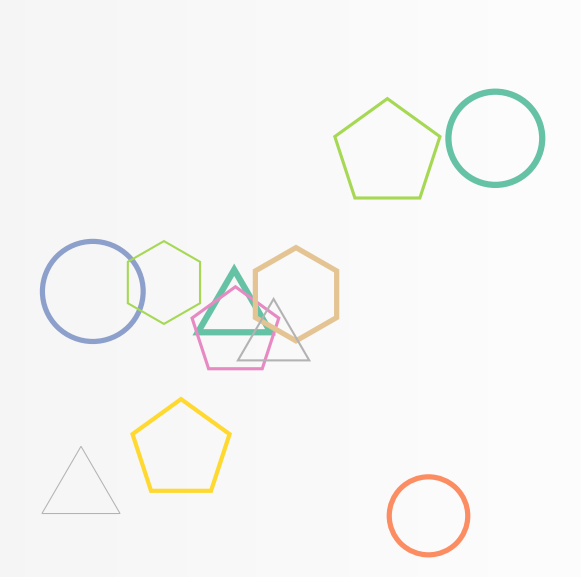[{"shape": "circle", "thickness": 3, "radius": 0.4, "center": [0.852, 0.76]}, {"shape": "triangle", "thickness": 3, "radius": 0.36, "center": [0.403, 0.46]}, {"shape": "circle", "thickness": 2.5, "radius": 0.34, "center": [0.737, 0.106]}, {"shape": "circle", "thickness": 2.5, "radius": 0.43, "center": [0.16, 0.494]}, {"shape": "pentagon", "thickness": 1.5, "radius": 0.39, "center": [0.405, 0.424]}, {"shape": "hexagon", "thickness": 1, "radius": 0.36, "center": [0.282, 0.51]}, {"shape": "pentagon", "thickness": 1.5, "radius": 0.48, "center": [0.666, 0.733]}, {"shape": "pentagon", "thickness": 2, "radius": 0.44, "center": [0.311, 0.22]}, {"shape": "hexagon", "thickness": 2.5, "radius": 0.4, "center": [0.509, 0.49]}, {"shape": "triangle", "thickness": 1, "radius": 0.35, "center": [0.471, 0.411]}, {"shape": "triangle", "thickness": 0.5, "radius": 0.39, "center": [0.139, 0.149]}]